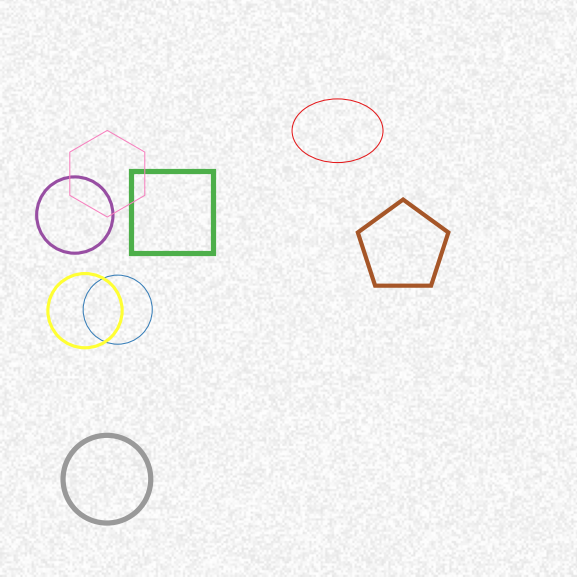[{"shape": "oval", "thickness": 0.5, "radius": 0.39, "center": [0.584, 0.773]}, {"shape": "circle", "thickness": 0.5, "radius": 0.3, "center": [0.204, 0.463]}, {"shape": "square", "thickness": 2.5, "radius": 0.36, "center": [0.297, 0.632]}, {"shape": "circle", "thickness": 1.5, "radius": 0.33, "center": [0.13, 0.627]}, {"shape": "circle", "thickness": 1.5, "radius": 0.32, "center": [0.147, 0.461]}, {"shape": "pentagon", "thickness": 2, "radius": 0.41, "center": [0.698, 0.571]}, {"shape": "hexagon", "thickness": 0.5, "radius": 0.37, "center": [0.186, 0.698]}, {"shape": "circle", "thickness": 2.5, "radius": 0.38, "center": [0.185, 0.169]}]